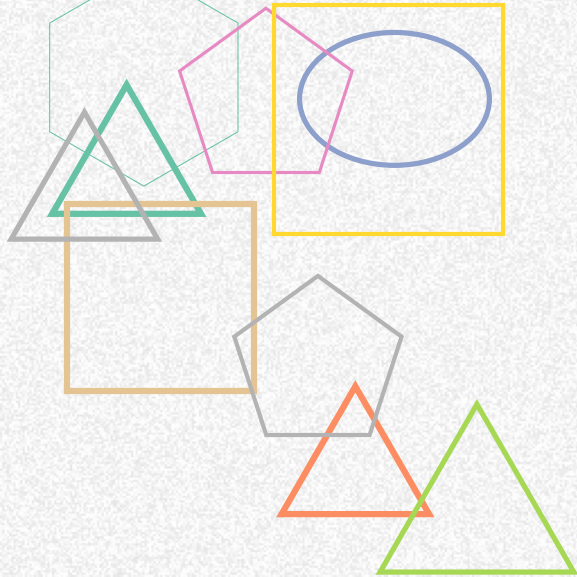[{"shape": "triangle", "thickness": 3, "radius": 0.74, "center": [0.219, 0.703]}, {"shape": "hexagon", "thickness": 0.5, "radius": 0.94, "center": [0.249, 0.865]}, {"shape": "triangle", "thickness": 3, "radius": 0.74, "center": [0.615, 0.183]}, {"shape": "oval", "thickness": 2.5, "radius": 0.82, "center": [0.683, 0.828]}, {"shape": "pentagon", "thickness": 1.5, "radius": 0.79, "center": [0.46, 0.828]}, {"shape": "triangle", "thickness": 2.5, "radius": 0.97, "center": [0.826, 0.105]}, {"shape": "square", "thickness": 2, "radius": 0.99, "center": [0.673, 0.792]}, {"shape": "square", "thickness": 3, "radius": 0.81, "center": [0.278, 0.484]}, {"shape": "pentagon", "thickness": 2, "radius": 0.76, "center": [0.551, 0.369]}, {"shape": "triangle", "thickness": 2.5, "radius": 0.73, "center": [0.146, 0.658]}]